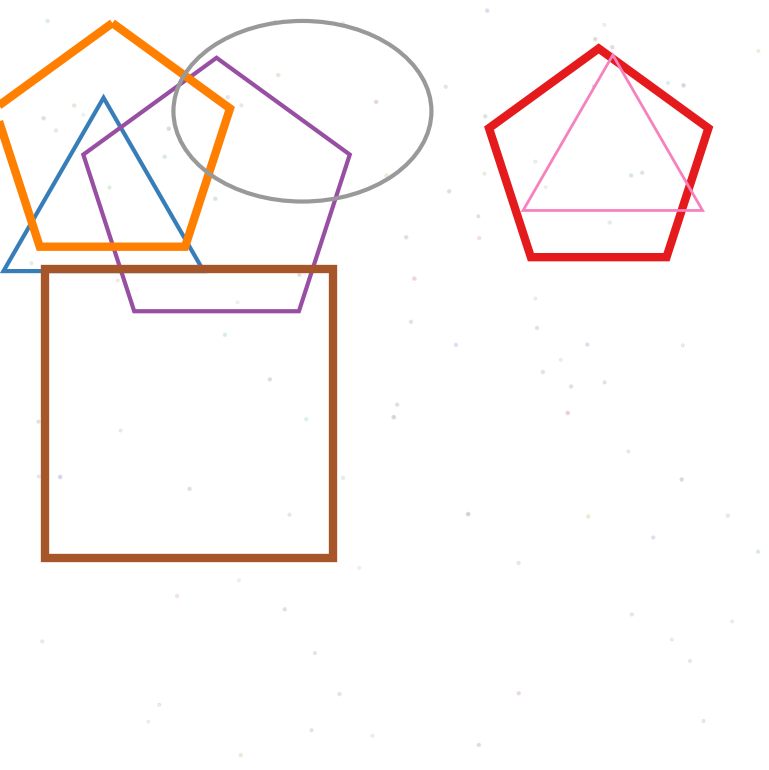[{"shape": "pentagon", "thickness": 3, "radius": 0.75, "center": [0.778, 0.787]}, {"shape": "triangle", "thickness": 1.5, "radius": 0.75, "center": [0.134, 0.723]}, {"shape": "pentagon", "thickness": 1.5, "radius": 0.91, "center": [0.281, 0.743]}, {"shape": "pentagon", "thickness": 3, "radius": 0.8, "center": [0.146, 0.81]}, {"shape": "square", "thickness": 3, "radius": 0.94, "center": [0.245, 0.463]}, {"shape": "triangle", "thickness": 1, "radius": 0.67, "center": [0.796, 0.794]}, {"shape": "oval", "thickness": 1.5, "radius": 0.84, "center": [0.393, 0.856]}]